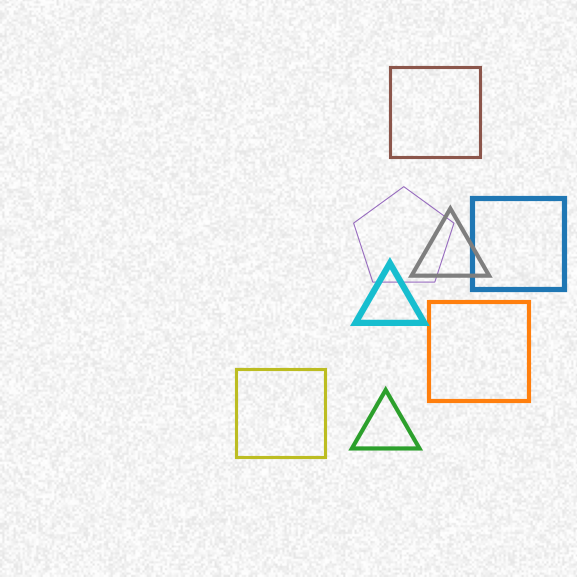[{"shape": "square", "thickness": 2.5, "radius": 0.4, "center": [0.897, 0.578]}, {"shape": "square", "thickness": 2, "radius": 0.43, "center": [0.829, 0.39]}, {"shape": "triangle", "thickness": 2, "radius": 0.34, "center": [0.668, 0.256]}, {"shape": "pentagon", "thickness": 0.5, "radius": 0.46, "center": [0.699, 0.585]}, {"shape": "square", "thickness": 1.5, "radius": 0.39, "center": [0.753, 0.805]}, {"shape": "triangle", "thickness": 2, "radius": 0.39, "center": [0.78, 0.561]}, {"shape": "square", "thickness": 1.5, "radius": 0.38, "center": [0.485, 0.284]}, {"shape": "triangle", "thickness": 3, "radius": 0.34, "center": [0.675, 0.474]}]